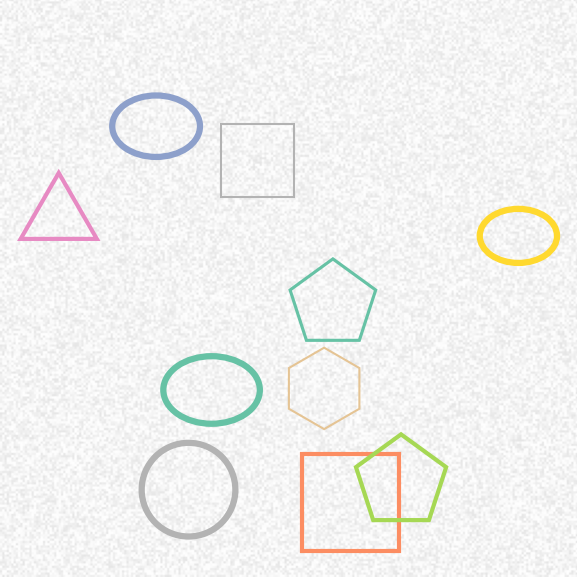[{"shape": "oval", "thickness": 3, "radius": 0.42, "center": [0.366, 0.324]}, {"shape": "pentagon", "thickness": 1.5, "radius": 0.39, "center": [0.576, 0.473]}, {"shape": "square", "thickness": 2, "radius": 0.42, "center": [0.607, 0.129]}, {"shape": "oval", "thickness": 3, "radius": 0.38, "center": [0.27, 0.781]}, {"shape": "triangle", "thickness": 2, "radius": 0.38, "center": [0.102, 0.624]}, {"shape": "pentagon", "thickness": 2, "radius": 0.41, "center": [0.694, 0.165]}, {"shape": "oval", "thickness": 3, "radius": 0.33, "center": [0.898, 0.591]}, {"shape": "hexagon", "thickness": 1, "radius": 0.35, "center": [0.561, 0.327]}, {"shape": "square", "thickness": 1, "radius": 0.32, "center": [0.445, 0.721]}, {"shape": "circle", "thickness": 3, "radius": 0.41, "center": [0.326, 0.151]}]